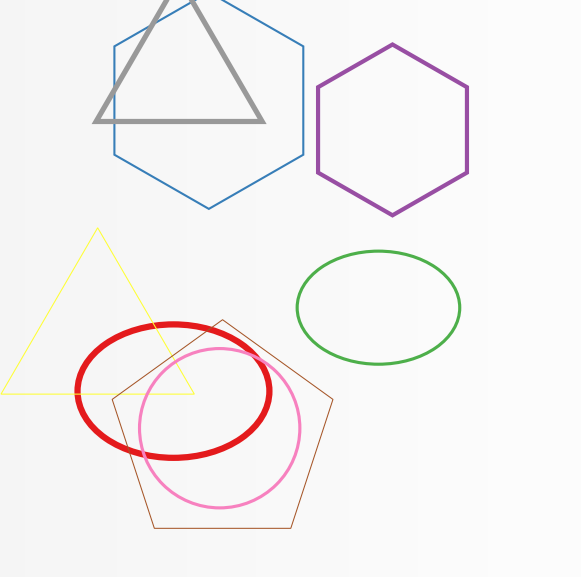[{"shape": "oval", "thickness": 3, "radius": 0.83, "center": [0.298, 0.322]}, {"shape": "hexagon", "thickness": 1, "radius": 0.94, "center": [0.359, 0.825]}, {"shape": "oval", "thickness": 1.5, "radius": 0.7, "center": [0.651, 0.466]}, {"shape": "hexagon", "thickness": 2, "radius": 0.74, "center": [0.675, 0.774]}, {"shape": "triangle", "thickness": 0.5, "radius": 0.96, "center": [0.168, 0.413]}, {"shape": "pentagon", "thickness": 0.5, "radius": 1.0, "center": [0.383, 0.246]}, {"shape": "circle", "thickness": 1.5, "radius": 0.69, "center": [0.378, 0.258]}, {"shape": "triangle", "thickness": 2.5, "radius": 0.82, "center": [0.308, 0.871]}]